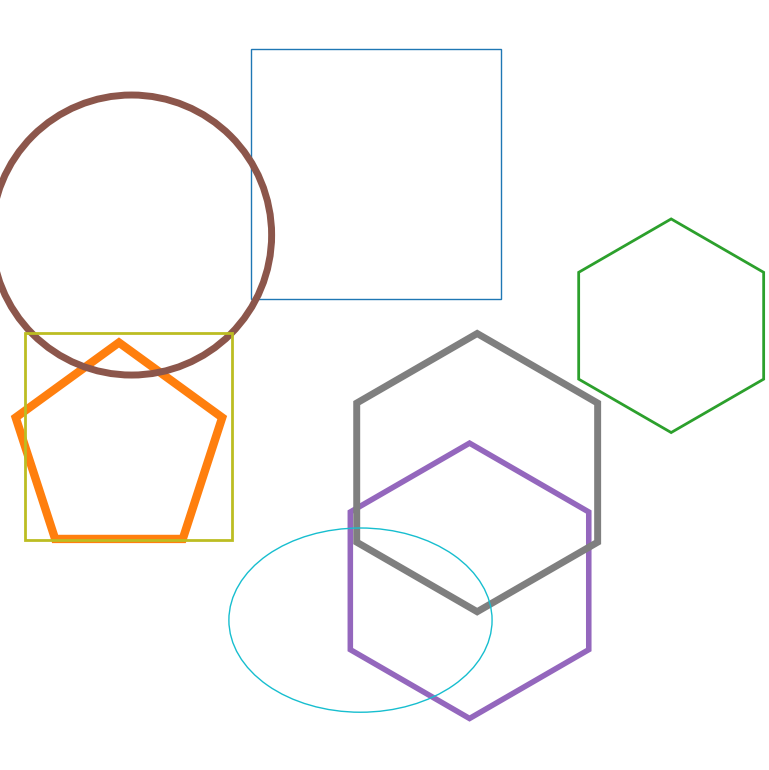[{"shape": "square", "thickness": 0.5, "radius": 0.81, "center": [0.488, 0.774]}, {"shape": "pentagon", "thickness": 3, "radius": 0.71, "center": [0.154, 0.414]}, {"shape": "hexagon", "thickness": 1, "radius": 0.69, "center": [0.872, 0.577]}, {"shape": "hexagon", "thickness": 2, "radius": 0.89, "center": [0.61, 0.246]}, {"shape": "circle", "thickness": 2.5, "radius": 0.91, "center": [0.171, 0.695]}, {"shape": "hexagon", "thickness": 2.5, "radius": 0.9, "center": [0.62, 0.386]}, {"shape": "square", "thickness": 1, "radius": 0.67, "center": [0.167, 0.433]}, {"shape": "oval", "thickness": 0.5, "radius": 0.85, "center": [0.468, 0.195]}]